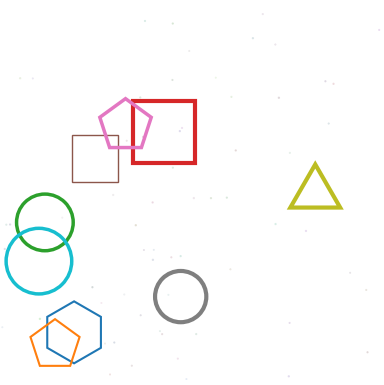[{"shape": "hexagon", "thickness": 1.5, "radius": 0.4, "center": [0.192, 0.137]}, {"shape": "pentagon", "thickness": 1.5, "radius": 0.34, "center": [0.143, 0.104]}, {"shape": "circle", "thickness": 2.5, "radius": 0.37, "center": [0.117, 0.422]}, {"shape": "square", "thickness": 3, "radius": 0.4, "center": [0.426, 0.656]}, {"shape": "square", "thickness": 1, "radius": 0.3, "center": [0.247, 0.589]}, {"shape": "pentagon", "thickness": 2.5, "radius": 0.35, "center": [0.326, 0.674]}, {"shape": "circle", "thickness": 3, "radius": 0.33, "center": [0.469, 0.23]}, {"shape": "triangle", "thickness": 3, "radius": 0.37, "center": [0.819, 0.498]}, {"shape": "circle", "thickness": 2.5, "radius": 0.43, "center": [0.101, 0.322]}]